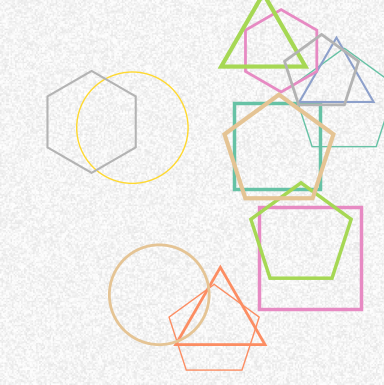[{"shape": "square", "thickness": 2.5, "radius": 0.55, "center": [0.719, 0.62]}, {"shape": "pentagon", "thickness": 1, "radius": 0.71, "center": [0.894, 0.734]}, {"shape": "pentagon", "thickness": 1, "radius": 0.62, "center": [0.556, 0.138]}, {"shape": "triangle", "thickness": 2, "radius": 0.67, "center": [0.572, 0.172]}, {"shape": "triangle", "thickness": 1.5, "radius": 0.56, "center": [0.874, 0.791]}, {"shape": "square", "thickness": 2.5, "radius": 0.66, "center": [0.806, 0.33]}, {"shape": "hexagon", "thickness": 2, "radius": 0.53, "center": [0.73, 0.868]}, {"shape": "triangle", "thickness": 3, "radius": 0.63, "center": [0.684, 0.89]}, {"shape": "pentagon", "thickness": 2.5, "radius": 0.68, "center": [0.782, 0.388]}, {"shape": "circle", "thickness": 1, "radius": 0.72, "center": [0.344, 0.668]}, {"shape": "pentagon", "thickness": 3, "radius": 0.74, "center": [0.725, 0.605]}, {"shape": "circle", "thickness": 2, "radius": 0.65, "center": [0.414, 0.234]}, {"shape": "hexagon", "thickness": 1.5, "radius": 0.66, "center": [0.238, 0.683]}, {"shape": "pentagon", "thickness": 2, "radius": 0.51, "center": [0.835, 0.809]}]